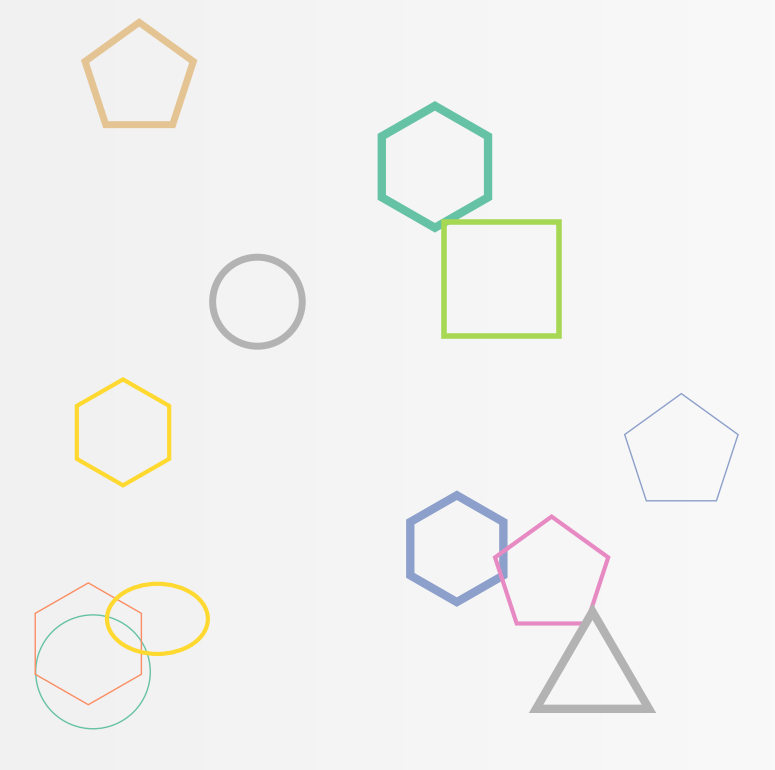[{"shape": "hexagon", "thickness": 3, "radius": 0.4, "center": [0.561, 0.783]}, {"shape": "circle", "thickness": 0.5, "radius": 0.37, "center": [0.12, 0.127]}, {"shape": "hexagon", "thickness": 0.5, "radius": 0.4, "center": [0.114, 0.164]}, {"shape": "pentagon", "thickness": 0.5, "radius": 0.38, "center": [0.879, 0.412]}, {"shape": "hexagon", "thickness": 3, "radius": 0.35, "center": [0.589, 0.287]}, {"shape": "pentagon", "thickness": 1.5, "radius": 0.38, "center": [0.712, 0.252]}, {"shape": "square", "thickness": 2, "radius": 0.37, "center": [0.647, 0.638]}, {"shape": "hexagon", "thickness": 1.5, "radius": 0.34, "center": [0.159, 0.438]}, {"shape": "oval", "thickness": 1.5, "radius": 0.33, "center": [0.203, 0.196]}, {"shape": "pentagon", "thickness": 2.5, "radius": 0.37, "center": [0.18, 0.898]}, {"shape": "circle", "thickness": 2.5, "radius": 0.29, "center": [0.332, 0.608]}, {"shape": "triangle", "thickness": 3, "radius": 0.42, "center": [0.765, 0.122]}]